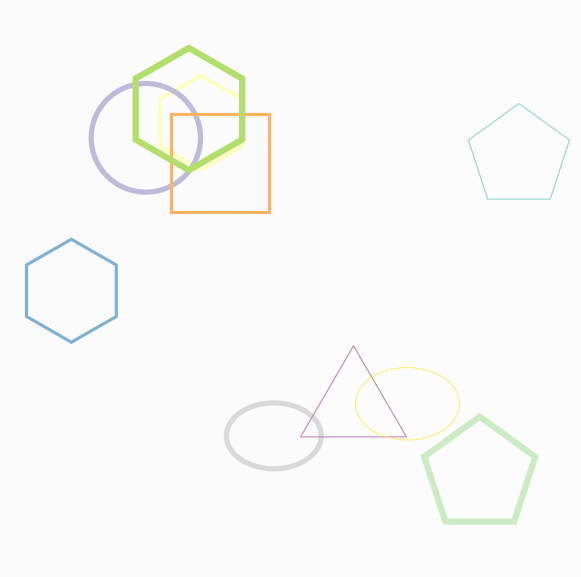[{"shape": "pentagon", "thickness": 0.5, "radius": 0.46, "center": [0.893, 0.728]}, {"shape": "hexagon", "thickness": 1.5, "radius": 0.41, "center": [0.346, 0.787]}, {"shape": "circle", "thickness": 2.5, "radius": 0.47, "center": [0.251, 0.76]}, {"shape": "hexagon", "thickness": 1.5, "radius": 0.45, "center": [0.123, 0.496]}, {"shape": "square", "thickness": 1.5, "radius": 0.42, "center": [0.379, 0.717]}, {"shape": "hexagon", "thickness": 3, "radius": 0.53, "center": [0.325, 0.81]}, {"shape": "oval", "thickness": 2.5, "radius": 0.41, "center": [0.471, 0.244]}, {"shape": "triangle", "thickness": 0.5, "radius": 0.53, "center": [0.608, 0.295]}, {"shape": "pentagon", "thickness": 3, "radius": 0.5, "center": [0.825, 0.177]}, {"shape": "oval", "thickness": 0.5, "radius": 0.45, "center": [0.701, 0.3]}]